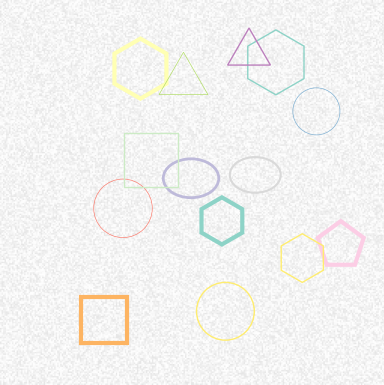[{"shape": "hexagon", "thickness": 1, "radius": 0.42, "center": [0.717, 0.838]}, {"shape": "hexagon", "thickness": 3, "radius": 0.31, "center": [0.576, 0.426]}, {"shape": "hexagon", "thickness": 3, "radius": 0.39, "center": [0.365, 0.822]}, {"shape": "oval", "thickness": 2, "radius": 0.36, "center": [0.496, 0.537]}, {"shape": "circle", "thickness": 0.5, "radius": 0.38, "center": [0.319, 0.459]}, {"shape": "circle", "thickness": 0.5, "radius": 0.31, "center": [0.822, 0.711]}, {"shape": "square", "thickness": 3, "radius": 0.3, "center": [0.269, 0.17]}, {"shape": "triangle", "thickness": 0.5, "radius": 0.37, "center": [0.477, 0.791]}, {"shape": "pentagon", "thickness": 3, "radius": 0.31, "center": [0.885, 0.363]}, {"shape": "oval", "thickness": 1.5, "radius": 0.33, "center": [0.663, 0.546]}, {"shape": "triangle", "thickness": 1, "radius": 0.32, "center": [0.647, 0.863]}, {"shape": "square", "thickness": 1, "radius": 0.35, "center": [0.392, 0.584]}, {"shape": "hexagon", "thickness": 1, "radius": 0.32, "center": [0.785, 0.33]}, {"shape": "circle", "thickness": 1, "radius": 0.38, "center": [0.586, 0.192]}]